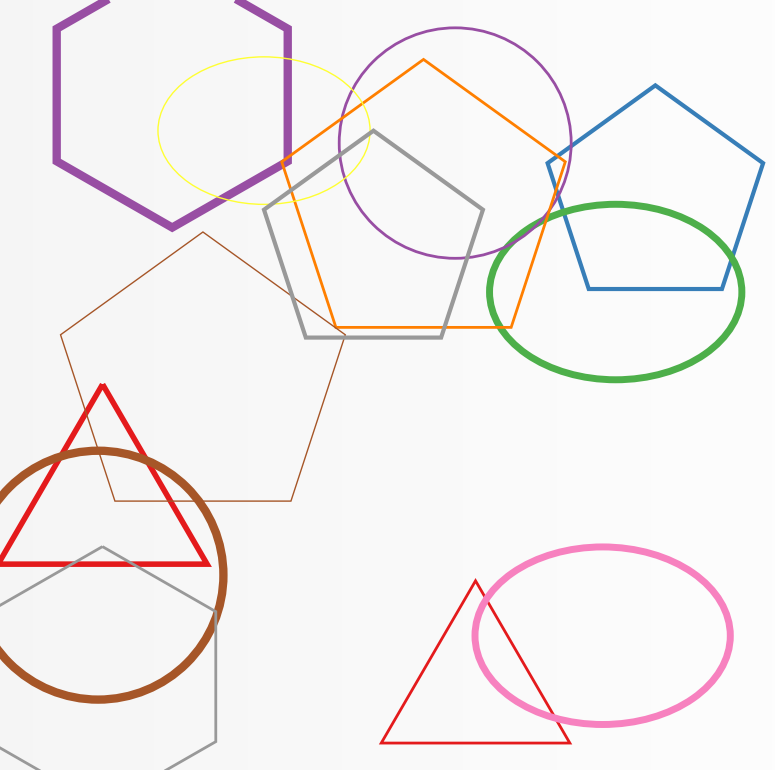[{"shape": "triangle", "thickness": 2, "radius": 0.78, "center": [0.132, 0.345]}, {"shape": "triangle", "thickness": 1, "radius": 0.7, "center": [0.614, 0.105]}, {"shape": "pentagon", "thickness": 1.5, "radius": 0.73, "center": [0.846, 0.743]}, {"shape": "oval", "thickness": 2.5, "radius": 0.81, "center": [0.794, 0.621]}, {"shape": "circle", "thickness": 1, "radius": 0.75, "center": [0.587, 0.814]}, {"shape": "hexagon", "thickness": 3, "radius": 0.86, "center": [0.222, 0.877]}, {"shape": "pentagon", "thickness": 1, "radius": 0.96, "center": [0.546, 0.73]}, {"shape": "oval", "thickness": 0.5, "radius": 0.68, "center": [0.341, 0.83]}, {"shape": "pentagon", "thickness": 0.5, "radius": 0.97, "center": [0.262, 0.506]}, {"shape": "circle", "thickness": 3, "radius": 0.81, "center": [0.127, 0.253]}, {"shape": "oval", "thickness": 2.5, "radius": 0.82, "center": [0.778, 0.174]}, {"shape": "hexagon", "thickness": 1, "radius": 0.84, "center": [0.132, 0.121]}, {"shape": "pentagon", "thickness": 1.5, "radius": 0.74, "center": [0.482, 0.682]}]